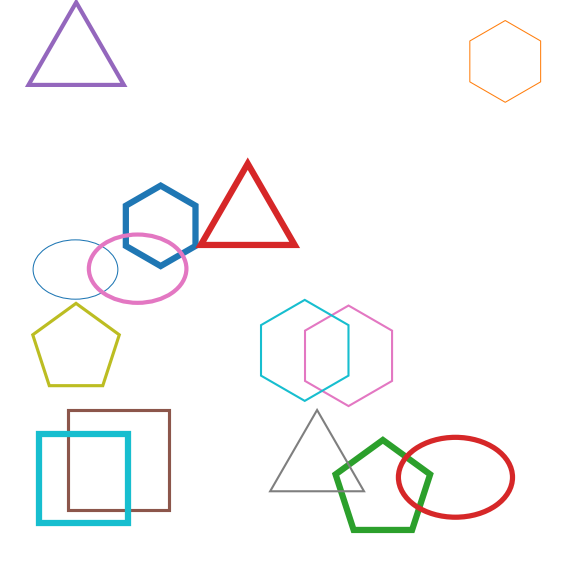[{"shape": "hexagon", "thickness": 3, "radius": 0.35, "center": [0.278, 0.608]}, {"shape": "oval", "thickness": 0.5, "radius": 0.37, "center": [0.131, 0.532]}, {"shape": "hexagon", "thickness": 0.5, "radius": 0.35, "center": [0.875, 0.893]}, {"shape": "pentagon", "thickness": 3, "radius": 0.43, "center": [0.663, 0.151]}, {"shape": "triangle", "thickness": 3, "radius": 0.47, "center": [0.429, 0.622]}, {"shape": "oval", "thickness": 2.5, "radius": 0.49, "center": [0.789, 0.173]}, {"shape": "triangle", "thickness": 2, "radius": 0.48, "center": [0.132, 0.9]}, {"shape": "square", "thickness": 1.5, "radius": 0.44, "center": [0.205, 0.203]}, {"shape": "hexagon", "thickness": 1, "radius": 0.44, "center": [0.604, 0.383]}, {"shape": "oval", "thickness": 2, "radius": 0.42, "center": [0.238, 0.534]}, {"shape": "triangle", "thickness": 1, "radius": 0.47, "center": [0.549, 0.195]}, {"shape": "pentagon", "thickness": 1.5, "radius": 0.39, "center": [0.132, 0.395]}, {"shape": "square", "thickness": 3, "radius": 0.38, "center": [0.145, 0.171]}, {"shape": "hexagon", "thickness": 1, "radius": 0.44, "center": [0.528, 0.392]}]